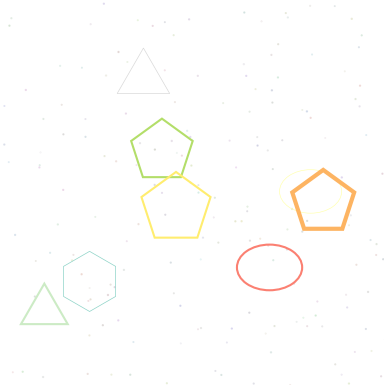[{"shape": "hexagon", "thickness": 0.5, "radius": 0.39, "center": [0.233, 0.269]}, {"shape": "oval", "thickness": 0.5, "radius": 0.4, "center": [0.807, 0.503]}, {"shape": "oval", "thickness": 1.5, "radius": 0.42, "center": [0.7, 0.305]}, {"shape": "pentagon", "thickness": 3, "radius": 0.42, "center": [0.84, 0.474]}, {"shape": "pentagon", "thickness": 1.5, "radius": 0.42, "center": [0.421, 0.608]}, {"shape": "triangle", "thickness": 0.5, "radius": 0.39, "center": [0.373, 0.796]}, {"shape": "triangle", "thickness": 1.5, "radius": 0.35, "center": [0.115, 0.193]}, {"shape": "pentagon", "thickness": 1.5, "radius": 0.47, "center": [0.457, 0.459]}]